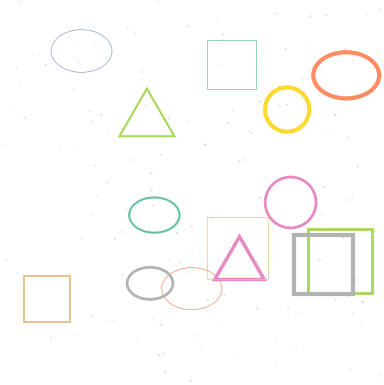[{"shape": "oval", "thickness": 1.5, "radius": 0.33, "center": [0.401, 0.441]}, {"shape": "square", "thickness": 0.5, "radius": 0.32, "center": [0.602, 0.832]}, {"shape": "oval", "thickness": 3, "radius": 0.43, "center": [0.899, 0.804]}, {"shape": "oval", "thickness": 0.5, "radius": 0.39, "center": [0.498, 0.25]}, {"shape": "oval", "thickness": 0.5, "radius": 0.4, "center": [0.212, 0.867]}, {"shape": "triangle", "thickness": 2.5, "radius": 0.37, "center": [0.622, 0.311]}, {"shape": "circle", "thickness": 2, "radius": 0.33, "center": [0.755, 0.474]}, {"shape": "square", "thickness": 2, "radius": 0.42, "center": [0.884, 0.321]}, {"shape": "triangle", "thickness": 1.5, "radius": 0.41, "center": [0.382, 0.687]}, {"shape": "circle", "thickness": 3, "radius": 0.29, "center": [0.746, 0.715]}, {"shape": "square", "thickness": 0.5, "radius": 0.4, "center": [0.617, 0.355]}, {"shape": "square", "thickness": 1.5, "radius": 0.3, "center": [0.122, 0.224]}, {"shape": "square", "thickness": 3, "radius": 0.38, "center": [0.84, 0.314]}, {"shape": "oval", "thickness": 2, "radius": 0.3, "center": [0.39, 0.264]}]